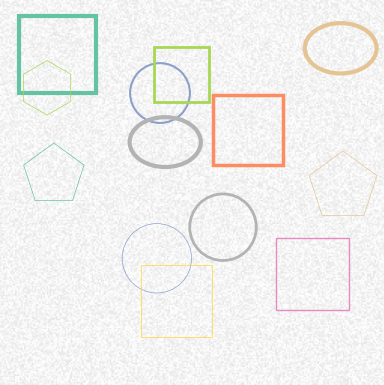[{"shape": "pentagon", "thickness": 0.5, "radius": 0.41, "center": [0.14, 0.546]}, {"shape": "square", "thickness": 3, "radius": 0.5, "center": [0.149, 0.859]}, {"shape": "square", "thickness": 2.5, "radius": 0.45, "center": [0.644, 0.662]}, {"shape": "circle", "thickness": 1.5, "radius": 0.39, "center": [0.416, 0.758]}, {"shape": "circle", "thickness": 0.5, "radius": 0.45, "center": [0.407, 0.329]}, {"shape": "square", "thickness": 1, "radius": 0.47, "center": [0.812, 0.288]}, {"shape": "square", "thickness": 2, "radius": 0.36, "center": [0.472, 0.806]}, {"shape": "hexagon", "thickness": 0.5, "radius": 0.35, "center": [0.122, 0.772]}, {"shape": "square", "thickness": 0.5, "radius": 0.47, "center": [0.458, 0.219]}, {"shape": "oval", "thickness": 3, "radius": 0.47, "center": [0.885, 0.875]}, {"shape": "pentagon", "thickness": 0.5, "radius": 0.46, "center": [0.891, 0.515]}, {"shape": "oval", "thickness": 3, "radius": 0.46, "center": [0.429, 0.631]}, {"shape": "circle", "thickness": 2, "radius": 0.43, "center": [0.579, 0.41]}]